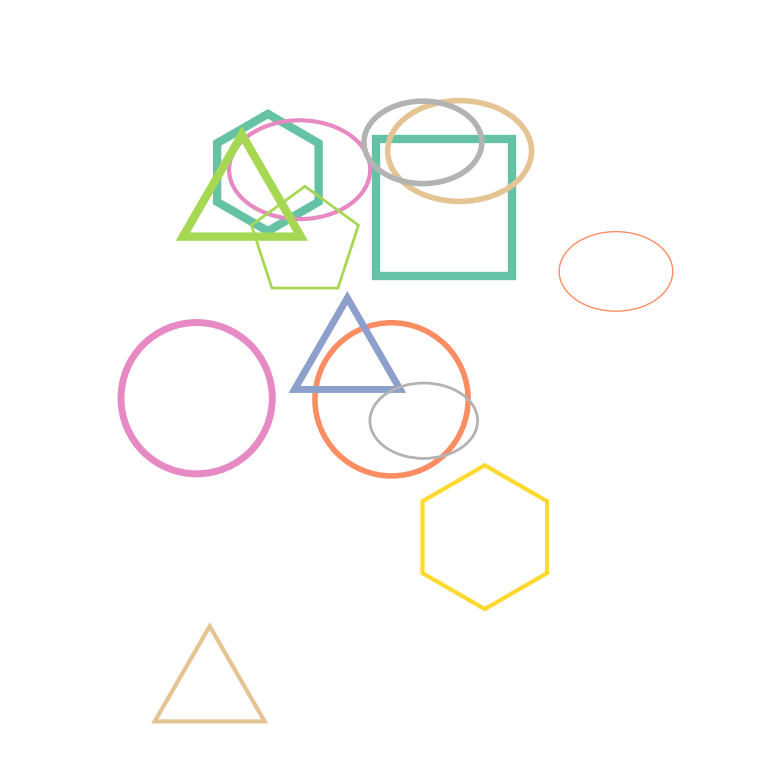[{"shape": "square", "thickness": 3, "radius": 0.44, "center": [0.577, 0.731]}, {"shape": "hexagon", "thickness": 3, "radius": 0.38, "center": [0.348, 0.776]}, {"shape": "oval", "thickness": 0.5, "radius": 0.37, "center": [0.8, 0.648]}, {"shape": "circle", "thickness": 2, "radius": 0.5, "center": [0.508, 0.481]}, {"shape": "triangle", "thickness": 2.5, "radius": 0.4, "center": [0.451, 0.534]}, {"shape": "circle", "thickness": 2.5, "radius": 0.49, "center": [0.255, 0.483]}, {"shape": "oval", "thickness": 1.5, "radius": 0.46, "center": [0.389, 0.78]}, {"shape": "triangle", "thickness": 3, "radius": 0.44, "center": [0.314, 0.737]}, {"shape": "pentagon", "thickness": 1, "radius": 0.37, "center": [0.396, 0.685]}, {"shape": "hexagon", "thickness": 1.5, "radius": 0.47, "center": [0.63, 0.302]}, {"shape": "triangle", "thickness": 1.5, "radius": 0.41, "center": [0.272, 0.104]}, {"shape": "oval", "thickness": 2, "radius": 0.47, "center": [0.597, 0.804]}, {"shape": "oval", "thickness": 2, "radius": 0.38, "center": [0.549, 0.815]}, {"shape": "oval", "thickness": 1, "radius": 0.35, "center": [0.55, 0.454]}]